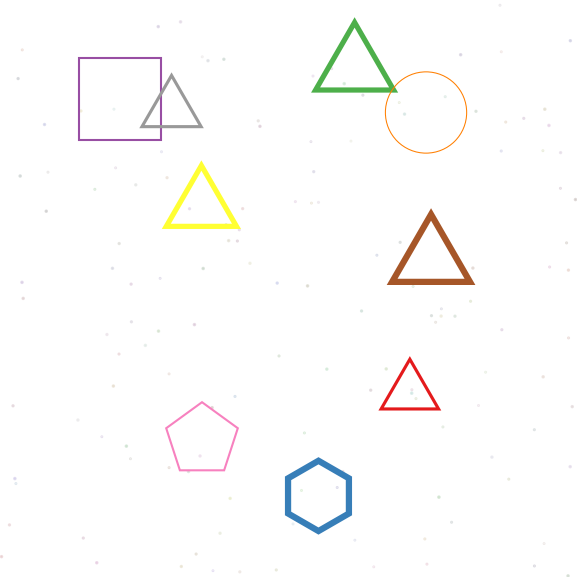[{"shape": "triangle", "thickness": 1.5, "radius": 0.29, "center": [0.71, 0.32]}, {"shape": "hexagon", "thickness": 3, "radius": 0.3, "center": [0.551, 0.14]}, {"shape": "triangle", "thickness": 2.5, "radius": 0.39, "center": [0.614, 0.882]}, {"shape": "square", "thickness": 1, "radius": 0.36, "center": [0.208, 0.827]}, {"shape": "circle", "thickness": 0.5, "radius": 0.35, "center": [0.738, 0.804]}, {"shape": "triangle", "thickness": 2.5, "radius": 0.35, "center": [0.349, 0.642]}, {"shape": "triangle", "thickness": 3, "radius": 0.39, "center": [0.746, 0.55]}, {"shape": "pentagon", "thickness": 1, "radius": 0.33, "center": [0.35, 0.237]}, {"shape": "triangle", "thickness": 1.5, "radius": 0.3, "center": [0.297, 0.809]}]